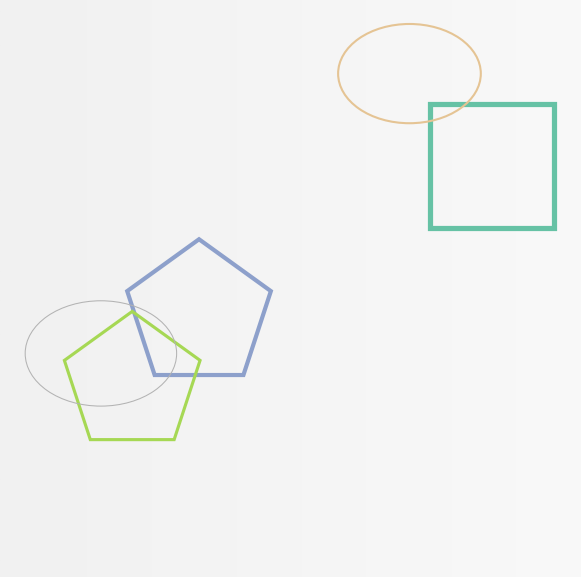[{"shape": "square", "thickness": 2.5, "radius": 0.53, "center": [0.847, 0.712]}, {"shape": "pentagon", "thickness": 2, "radius": 0.65, "center": [0.342, 0.455]}, {"shape": "pentagon", "thickness": 1.5, "radius": 0.61, "center": [0.227, 0.337]}, {"shape": "oval", "thickness": 1, "radius": 0.61, "center": [0.704, 0.872]}, {"shape": "oval", "thickness": 0.5, "radius": 0.65, "center": [0.174, 0.387]}]